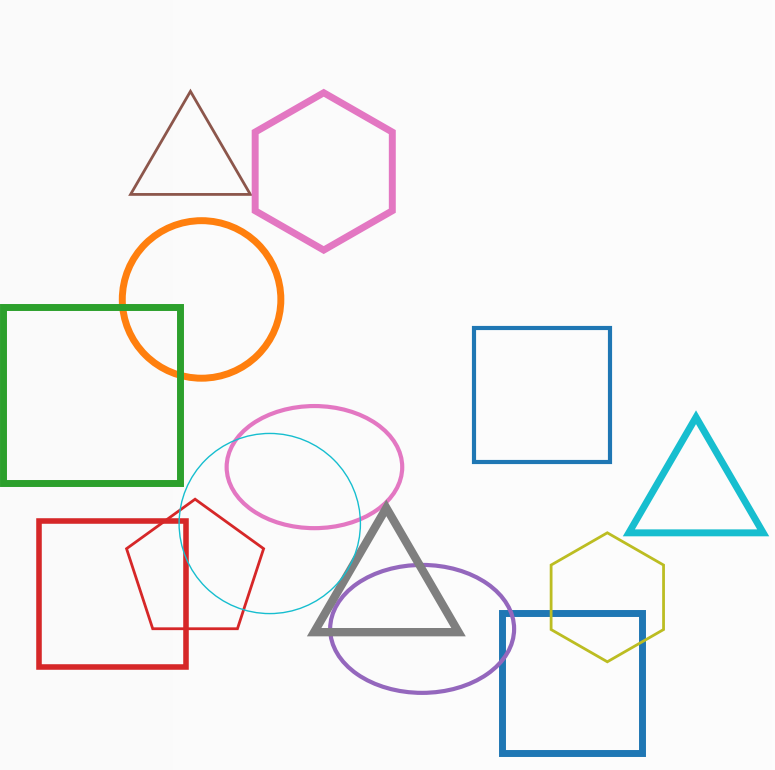[{"shape": "square", "thickness": 2.5, "radius": 0.45, "center": [0.738, 0.113]}, {"shape": "square", "thickness": 1.5, "radius": 0.44, "center": [0.7, 0.487]}, {"shape": "circle", "thickness": 2.5, "radius": 0.51, "center": [0.26, 0.611]}, {"shape": "square", "thickness": 2.5, "radius": 0.57, "center": [0.118, 0.487]}, {"shape": "pentagon", "thickness": 1, "radius": 0.46, "center": [0.252, 0.259]}, {"shape": "square", "thickness": 2, "radius": 0.47, "center": [0.146, 0.228]}, {"shape": "oval", "thickness": 1.5, "radius": 0.59, "center": [0.545, 0.183]}, {"shape": "triangle", "thickness": 1, "radius": 0.45, "center": [0.246, 0.792]}, {"shape": "oval", "thickness": 1.5, "radius": 0.57, "center": [0.406, 0.393]}, {"shape": "hexagon", "thickness": 2.5, "radius": 0.51, "center": [0.418, 0.777]}, {"shape": "triangle", "thickness": 3, "radius": 0.54, "center": [0.498, 0.233]}, {"shape": "hexagon", "thickness": 1, "radius": 0.42, "center": [0.784, 0.224]}, {"shape": "circle", "thickness": 0.5, "radius": 0.58, "center": [0.348, 0.32]}, {"shape": "triangle", "thickness": 2.5, "radius": 0.5, "center": [0.898, 0.358]}]